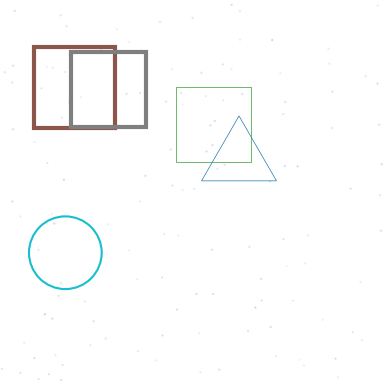[{"shape": "triangle", "thickness": 0.5, "radius": 0.56, "center": [0.621, 0.586]}, {"shape": "square", "thickness": 0.5, "radius": 0.49, "center": [0.555, 0.677]}, {"shape": "square", "thickness": 3, "radius": 0.53, "center": [0.193, 0.772]}, {"shape": "square", "thickness": 3, "radius": 0.49, "center": [0.281, 0.767]}, {"shape": "circle", "thickness": 1.5, "radius": 0.47, "center": [0.17, 0.344]}]